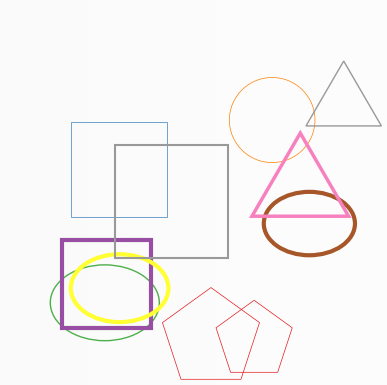[{"shape": "pentagon", "thickness": 0.5, "radius": 0.52, "center": [0.656, 0.117]}, {"shape": "pentagon", "thickness": 0.5, "radius": 0.66, "center": [0.544, 0.121]}, {"shape": "square", "thickness": 0.5, "radius": 0.62, "center": [0.307, 0.56]}, {"shape": "oval", "thickness": 1, "radius": 0.7, "center": [0.27, 0.214]}, {"shape": "square", "thickness": 3, "radius": 0.57, "center": [0.275, 0.263]}, {"shape": "circle", "thickness": 0.5, "radius": 0.55, "center": [0.702, 0.688]}, {"shape": "oval", "thickness": 3, "radius": 0.63, "center": [0.309, 0.252]}, {"shape": "oval", "thickness": 3, "radius": 0.59, "center": [0.798, 0.419]}, {"shape": "triangle", "thickness": 2.5, "radius": 0.72, "center": [0.775, 0.51]}, {"shape": "triangle", "thickness": 1, "radius": 0.56, "center": [0.887, 0.729]}, {"shape": "square", "thickness": 1.5, "radius": 0.73, "center": [0.443, 0.477]}]